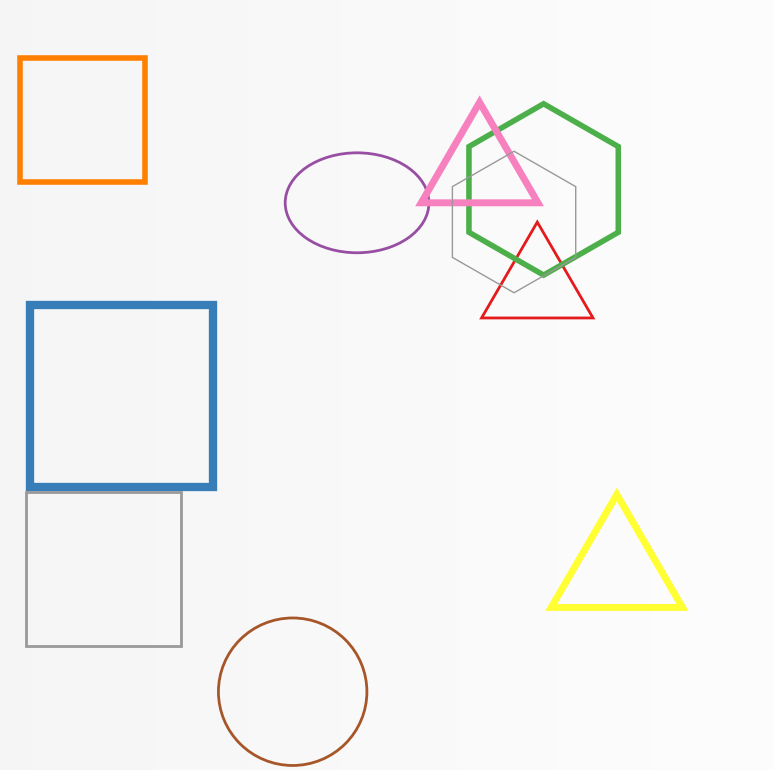[{"shape": "triangle", "thickness": 1, "radius": 0.42, "center": [0.693, 0.629]}, {"shape": "square", "thickness": 3, "radius": 0.59, "center": [0.156, 0.486]}, {"shape": "hexagon", "thickness": 2, "radius": 0.56, "center": [0.701, 0.754]}, {"shape": "oval", "thickness": 1, "radius": 0.46, "center": [0.461, 0.737]}, {"shape": "square", "thickness": 2, "radius": 0.4, "center": [0.106, 0.844]}, {"shape": "triangle", "thickness": 2.5, "radius": 0.49, "center": [0.796, 0.26]}, {"shape": "circle", "thickness": 1, "radius": 0.48, "center": [0.378, 0.102]}, {"shape": "triangle", "thickness": 2.5, "radius": 0.43, "center": [0.619, 0.78]}, {"shape": "hexagon", "thickness": 0.5, "radius": 0.46, "center": [0.663, 0.712]}, {"shape": "square", "thickness": 1, "radius": 0.5, "center": [0.134, 0.261]}]